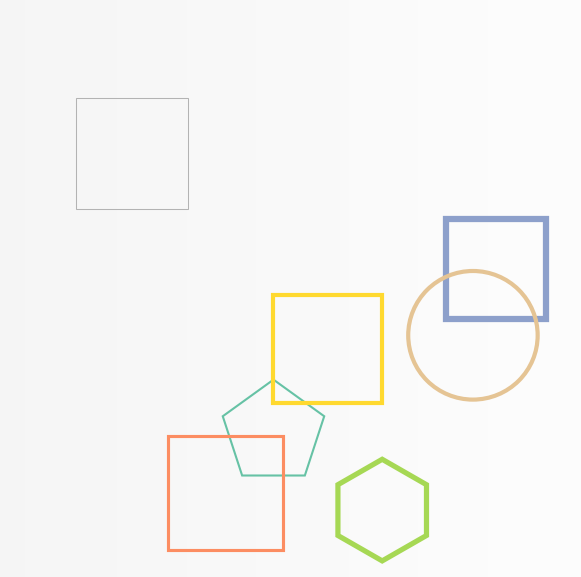[{"shape": "pentagon", "thickness": 1, "radius": 0.46, "center": [0.471, 0.25]}, {"shape": "square", "thickness": 1.5, "radius": 0.5, "center": [0.388, 0.145]}, {"shape": "square", "thickness": 3, "radius": 0.43, "center": [0.854, 0.533]}, {"shape": "hexagon", "thickness": 2.5, "radius": 0.44, "center": [0.658, 0.116]}, {"shape": "square", "thickness": 2, "radius": 0.47, "center": [0.564, 0.395]}, {"shape": "circle", "thickness": 2, "radius": 0.56, "center": [0.814, 0.419]}, {"shape": "square", "thickness": 0.5, "radius": 0.48, "center": [0.228, 0.733]}]